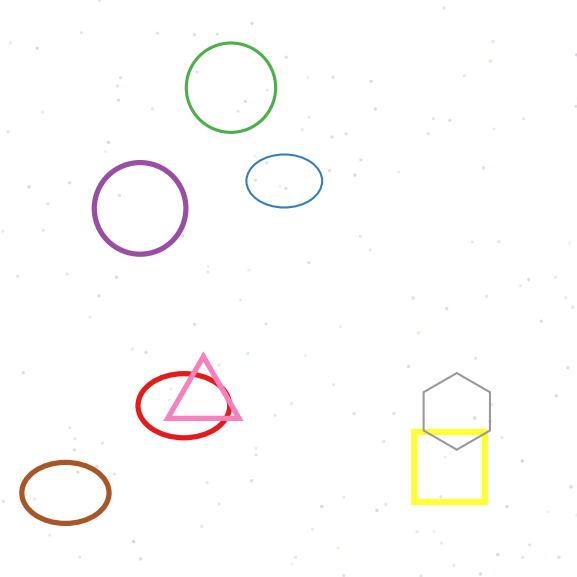[{"shape": "oval", "thickness": 2.5, "radius": 0.4, "center": [0.318, 0.297]}, {"shape": "oval", "thickness": 1, "radius": 0.33, "center": [0.492, 0.686]}, {"shape": "circle", "thickness": 1.5, "radius": 0.39, "center": [0.4, 0.847]}, {"shape": "circle", "thickness": 2.5, "radius": 0.4, "center": [0.243, 0.638]}, {"shape": "square", "thickness": 3, "radius": 0.3, "center": [0.778, 0.191]}, {"shape": "oval", "thickness": 2.5, "radius": 0.38, "center": [0.113, 0.146]}, {"shape": "triangle", "thickness": 2.5, "radius": 0.36, "center": [0.352, 0.31]}, {"shape": "hexagon", "thickness": 1, "radius": 0.33, "center": [0.791, 0.287]}]